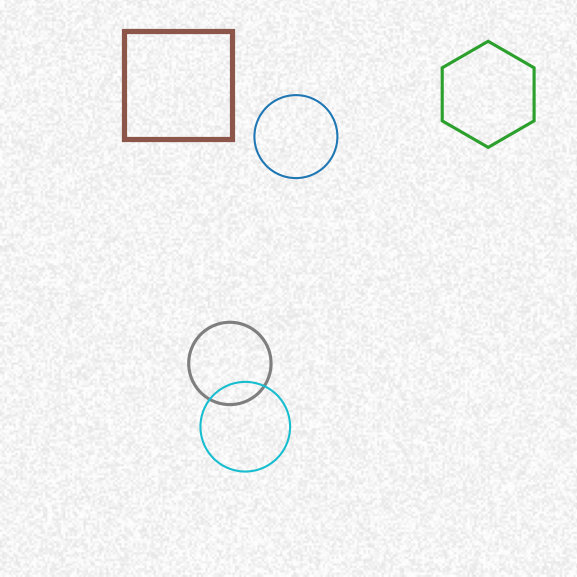[{"shape": "circle", "thickness": 1, "radius": 0.36, "center": [0.512, 0.763]}, {"shape": "hexagon", "thickness": 1.5, "radius": 0.46, "center": [0.845, 0.836]}, {"shape": "square", "thickness": 2.5, "radius": 0.47, "center": [0.309, 0.852]}, {"shape": "circle", "thickness": 1.5, "radius": 0.36, "center": [0.398, 0.37]}, {"shape": "circle", "thickness": 1, "radius": 0.39, "center": [0.425, 0.26]}]